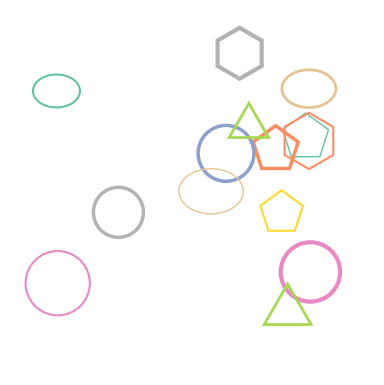[{"shape": "oval", "thickness": 1.5, "radius": 0.31, "center": [0.147, 0.764]}, {"shape": "pentagon", "thickness": 1, "radius": 0.31, "center": [0.794, 0.644]}, {"shape": "pentagon", "thickness": 2.5, "radius": 0.31, "center": [0.716, 0.612]}, {"shape": "hexagon", "thickness": 1.5, "radius": 0.36, "center": [0.802, 0.634]}, {"shape": "circle", "thickness": 2.5, "radius": 0.36, "center": [0.587, 0.602]}, {"shape": "circle", "thickness": 3, "radius": 0.39, "center": [0.806, 0.294]}, {"shape": "circle", "thickness": 1.5, "radius": 0.42, "center": [0.15, 0.264]}, {"shape": "triangle", "thickness": 2, "radius": 0.35, "center": [0.747, 0.192]}, {"shape": "triangle", "thickness": 2, "radius": 0.3, "center": [0.646, 0.672]}, {"shape": "pentagon", "thickness": 1.5, "radius": 0.29, "center": [0.731, 0.448]}, {"shape": "oval", "thickness": 1, "radius": 0.42, "center": [0.548, 0.503]}, {"shape": "oval", "thickness": 2, "radius": 0.35, "center": [0.802, 0.77]}, {"shape": "circle", "thickness": 2.5, "radius": 0.32, "center": [0.308, 0.448]}, {"shape": "hexagon", "thickness": 3, "radius": 0.33, "center": [0.622, 0.862]}]